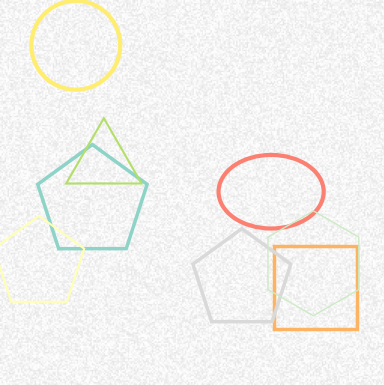[{"shape": "pentagon", "thickness": 2.5, "radius": 0.75, "center": [0.24, 0.475]}, {"shape": "pentagon", "thickness": 1.5, "radius": 0.62, "center": [0.101, 0.316]}, {"shape": "oval", "thickness": 3, "radius": 0.68, "center": [0.704, 0.502]}, {"shape": "square", "thickness": 2.5, "radius": 0.54, "center": [0.819, 0.253]}, {"shape": "triangle", "thickness": 1.5, "radius": 0.56, "center": [0.27, 0.58]}, {"shape": "pentagon", "thickness": 2.5, "radius": 0.67, "center": [0.628, 0.273]}, {"shape": "hexagon", "thickness": 1, "radius": 0.68, "center": [0.814, 0.316]}, {"shape": "circle", "thickness": 3, "radius": 0.58, "center": [0.197, 0.882]}]